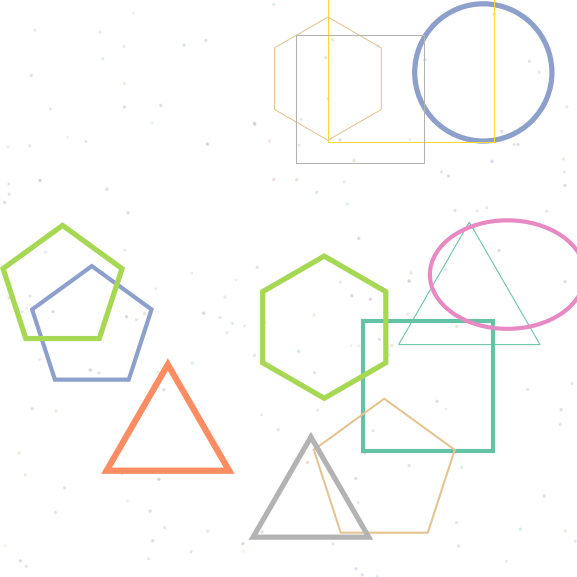[{"shape": "triangle", "thickness": 0.5, "radius": 0.71, "center": [0.813, 0.473]}, {"shape": "square", "thickness": 2, "radius": 0.56, "center": [0.741, 0.33]}, {"shape": "triangle", "thickness": 3, "radius": 0.61, "center": [0.291, 0.245]}, {"shape": "circle", "thickness": 2.5, "radius": 0.59, "center": [0.837, 0.874]}, {"shape": "pentagon", "thickness": 2, "radius": 0.54, "center": [0.159, 0.43]}, {"shape": "oval", "thickness": 2, "radius": 0.67, "center": [0.879, 0.524]}, {"shape": "hexagon", "thickness": 2.5, "radius": 0.62, "center": [0.561, 0.433]}, {"shape": "pentagon", "thickness": 2.5, "radius": 0.54, "center": [0.108, 0.501]}, {"shape": "square", "thickness": 0.5, "radius": 0.72, "center": [0.711, 0.896]}, {"shape": "pentagon", "thickness": 1, "radius": 0.64, "center": [0.665, 0.181]}, {"shape": "hexagon", "thickness": 0.5, "radius": 0.53, "center": [0.568, 0.863]}, {"shape": "triangle", "thickness": 2.5, "radius": 0.58, "center": [0.538, 0.127]}, {"shape": "square", "thickness": 0.5, "radius": 0.55, "center": [0.623, 0.828]}]